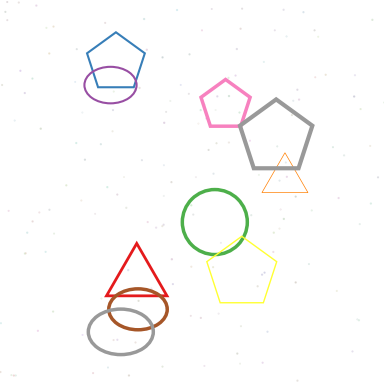[{"shape": "triangle", "thickness": 2, "radius": 0.45, "center": [0.355, 0.277]}, {"shape": "pentagon", "thickness": 1.5, "radius": 0.39, "center": [0.301, 0.837]}, {"shape": "circle", "thickness": 2.5, "radius": 0.42, "center": [0.558, 0.423]}, {"shape": "oval", "thickness": 1.5, "radius": 0.34, "center": [0.287, 0.779]}, {"shape": "triangle", "thickness": 0.5, "radius": 0.35, "center": [0.74, 0.534]}, {"shape": "pentagon", "thickness": 1, "radius": 0.48, "center": [0.628, 0.291]}, {"shape": "oval", "thickness": 2.5, "radius": 0.38, "center": [0.358, 0.197]}, {"shape": "pentagon", "thickness": 2.5, "radius": 0.34, "center": [0.586, 0.727]}, {"shape": "pentagon", "thickness": 3, "radius": 0.49, "center": [0.717, 0.643]}, {"shape": "oval", "thickness": 2.5, "radius": 0.42, "center": [0.314, 0.138]}]